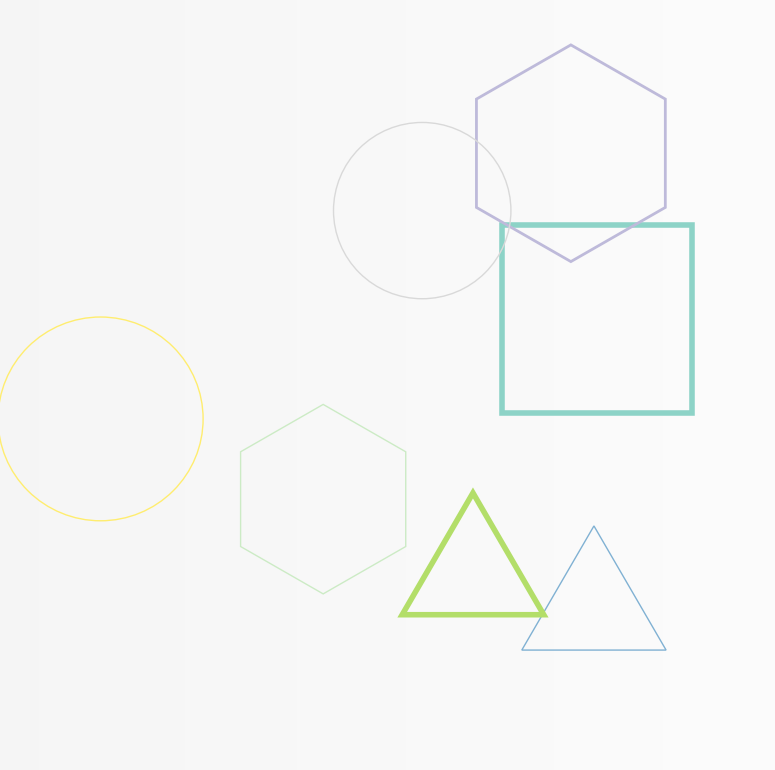[{"shape": "square", "thickness": 2, "radius": 0.61, "center": [0.77, 0.586]}, {"shape": "hexagon", "thickness": 1, "radius": 0.7, "center": [0.737, 0.801]}, {"shape": "triangle", "thickness": 0.5, "radius": 0.54, "center": [0.766, 0.209]}, {"shape": "triangle", "thickness": 2, "radius": 0.53, "center": [0.61, 0.254]}, {"shape": "circle", "thickness": 0.5, "radius": 0.57, "center": [0.545, 0.726]}, {"shape": "hexagon", "thickness": 0.5, "radius": 0.62, "center": [0.417, 0.352]}, {"shape": "circle", "thickness": 0.5, "radius": 0.66, "center": [0.13, 0.456]}]